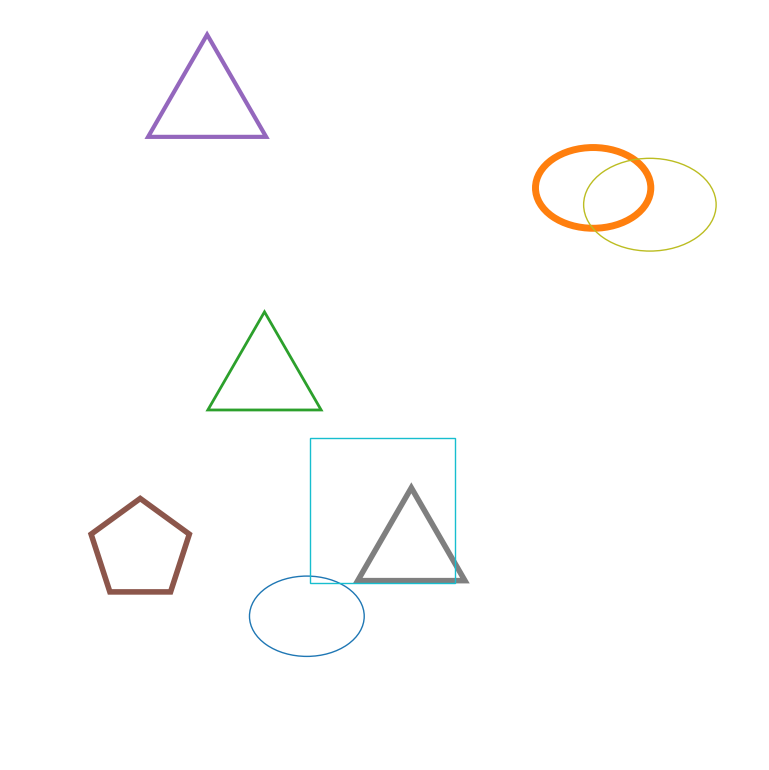[{"shape": "oval", "thickness": 0.5, "radius": 0.37, "center": [0.399, 0.2]}, {"shape": "oval", "thickness": 2.5, "radius": 0.37, "center": [0.77, 0.756]}, {"shape": "triangle", "thickness": 1, "radius": 0.42, "center": [0.343, 0.51]}, {"shape": "triangle", "thickness": 1.5, "radius": 0.44, "center": [0.269, 0.867]}, {"shape": "pentagon", "thickness": 2, "radius": 0.34, "center": [0.182, 0.286]}, {"shape": "triangle", "thickness": 2, "radius": 0.4, "center": [0.534, 0.286]}, {"shape": "oval", "thickness": 0.5, "radius": 0.43, "center": [0.844, 0.734]}, {"shape": "square", "thickness": 0.5, "radius": 0.47, "center": [0.497, 0.337]}]